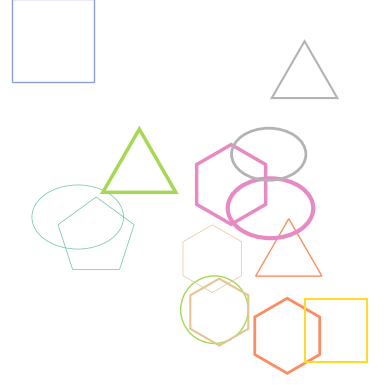[{"shape": "oval", "thickness": 0.5, "radius": 0.59, "center": [0.202, 0.436]}, {"shape": "pentagon", "thickness": 0.5, "radius": 0.52, "center": [0.25, 0.384]}, {"shape": "triangle", "thickness": 1, "radius": 0.5, "center": [0.75, 0.333]}, {"shape": "hexagon", "thickness": 2, "radius": 0.49, "center": [0.746, 0.128]}, {"shape": "square", "thickness": 1, "radius": 0.54, "center": [0.138, 0.894]}, {"shape": "oval", "thickness": 3, "radius": 0.56, "center": [0.703, 0.459]}, {"shape": "hexagon", "thickness": 2.5, "radius": 0.52, "center": [0.6, 0.521]}, {"shape": "triangle", "thickness": 2.5, "radius": 0.55, "center": [0.362, 0.555]}, {"shape": "circle", "thickness": 1, "radius": 0.44, "center": [0.557, 0.196]}, {"shape": "square", "thickness": 1.5, "radius": 0.41, "center": [0.873, 0.142]}, {"shape": "hexagon", "thickness": 1.5, "radius": 0.43, "center": [0.57, 0.189]}, {"shape": "hexagon", "thickness": 0.5, "radius": 0.44, "center": [0.551, 0.328]}, {"shape": "oval", "thickness": 2, "radius": 0.48, "center": [0.698, 0.599]}, {"shape": "triangle", "thickness": 1.5, "radius": 0.49, "center": [0.791, 0.794]}]